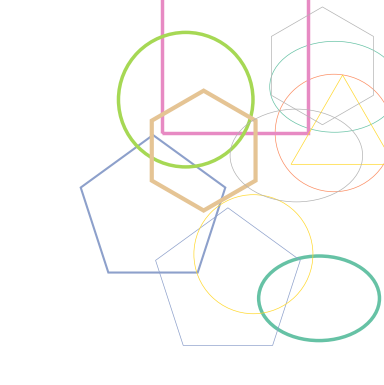[{"shape": "oval", "thickness": 0.5, "radius": 0.84, "center": [0.869, 0.775]}, {"shape": "oval", "thickness": 2.5, "radius": 0.78, "center": [0.829, 0.225]}, {"shape": "circle", "thickness": 0.5, "radius": 0.76, "center": [0.867, 0.655]}, {"shape": "pentagon", "thickness": 1.5, "radius": 0.99, "center": [0.397, 0.452]}, {"shape": "pentagon", "thickness": 0.5, "radius": 0.99, "center": [0.592, 0.263]}, {"shape": "square", "thickness": 2.5, "radius": 0.94, "center": [0.611, 0.844]}, {"shape": "circle", "thickness": 2.5, "radius": 0.87, "center": [0.482, 0.741]}, {"shape": "circle", "thickness": 0.5, "radius": 0.77, "center": [0.658, 0.34]}, {"shape": "triangle", "thickness": 0.5, "radius": 0.77, "center": [0.89, 0.65]}, {"shape": "hexagon", "thickness": 3, "radius": 0.78, "center": [0.529, 0.609]}, {"shape": "oval", "thickness": 0.5, "radius": 0.86, "center": [0.77, 0.596]}, {"shape": "hexagon", "thickness": 0.5, "radius": 0.76, "center": [0.838, 0.829]}]